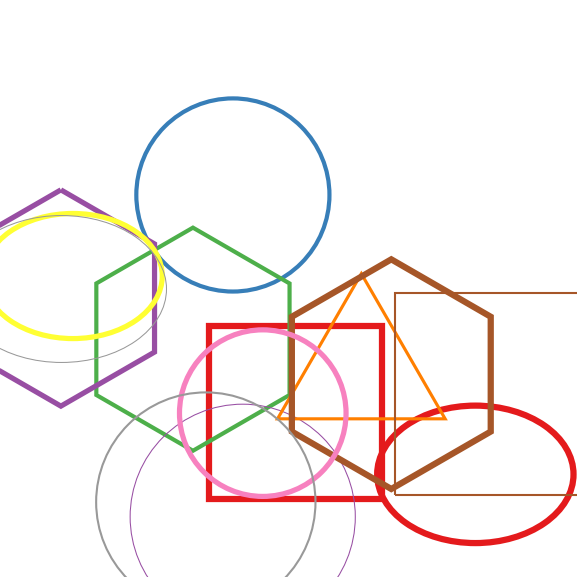[{"shape": "oval", "thickness": 3, "radius": 0.85, "center": [0.823, 0.178]}, {"shape": "square", "thickness": 3, "radius": 0.75, "center": [0.511, 0.285]}, {"shape": "circle", "thickness": 2, "radius": 0.84, "center": [0.403, 0.662]}, {"shape": "hexagon", "thickness": 2, "radius": 0.97, "center": [0.334, 0.412]}, {"shape": "hexagon", "thickness": 2.5, "radius": 0.94, "center": [0.105, 0.483]}, {"shape": "circle", "thickness": 0.5, "radius": 0.97, "center": [0.42, 0.104]}, {"shape": "triangle", "thickness": 1.5, "radius": 0.84, "center": [0.626, 0.358]}, {"shape": "oval", "thickness": 2.5, "radius": 0.77, "center": [0.126, 0.521]}, {"shape": "square", "thickness": 1, "radius": 0.87, "center": [0.858, 0.316]}, {"shape": "hexagon", "thickness": 3, "radius": 0.99, "center": [0.678, 0.351]}, {"shape": "circle", "thickness": 2.5, "radius": 0.72, "center": [0.455, 0.284]}, {"shape": "oval", "thickness": 0.5, "radius": 0.91, "center": [0.107, 0.499]}, {"shape": "circle", "thickness": 1, "radius": 0.95, "center": [0.356, 0.13]}]